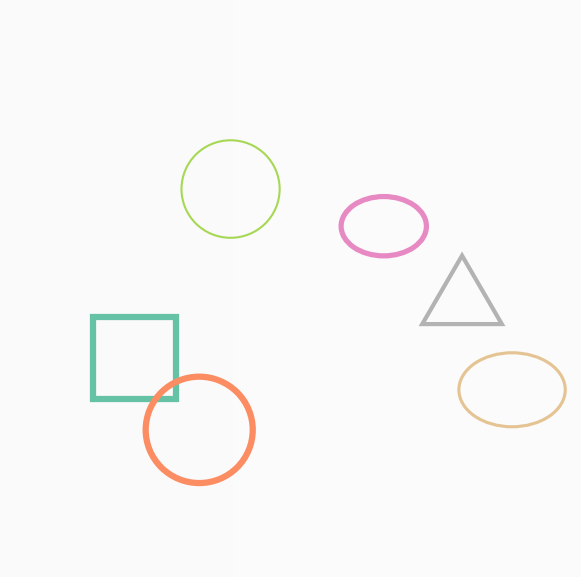[{"shape": "square", "thickness": 3, "radius": 0.36, "center": [0.231, 0.379]}, {"shape": "circle", "thickness": 3, "radius": 0.46, "center": [0.343, 0.255]}, {"shape": "oval", "thickness": 2.5, "radius": 0.37, "center": [0.66, 0.607]}, {"shape": "circle", "thickness": 1, "radius": 0.42, "center": [0.397, 0.672]}, {"shape": "oval", "thickness": 1.5, "radius": 0.46, "center": [0.881, 0.324]}, {"shape": "triangle", "thickness": 2, "radius": 0.4, "center": [0.795, 0.477]}]